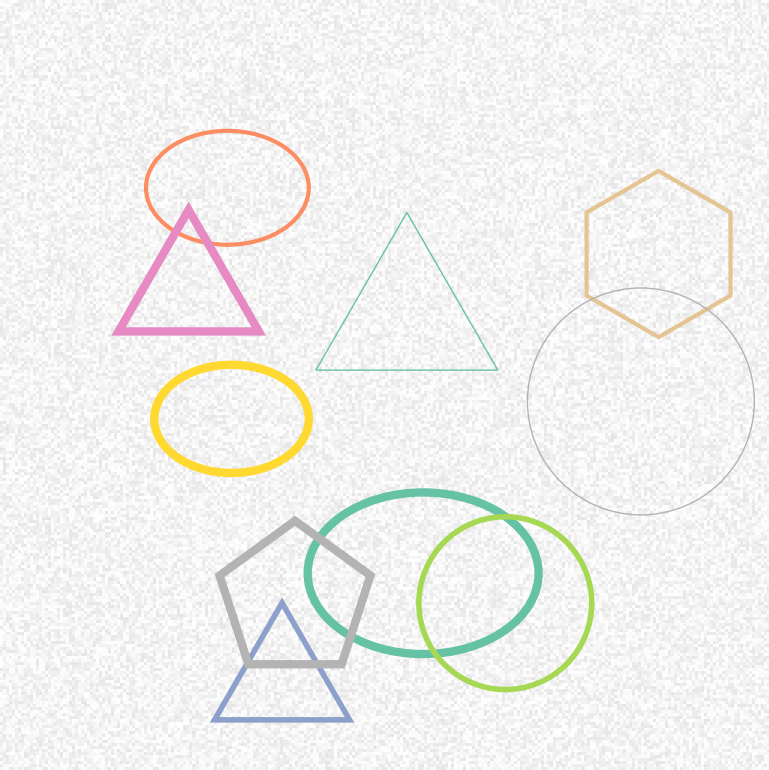[{"shape": "triangle", "thickness": 0.5, "radius": 0.68, "center": [0.528, 0.588]}, {"shape": "oval", "thickness": 3, "radius": 0.75, "center": [0.55, 0.256]}, {"shape": "oval", "thickness": 1.5, "radius": 0.53, "center": [0.295, 0.756]}, {"shape": "triangle", "thickness": 2, "radius": 0.51, "center": [0.366, 0.116]}, {"shape": "triangle", "thickness": 3, "radius": 0.53, "center": [0.245, 0.622]}, {"shape": "circle", "thickness": 2, "radius": 0.56, "center": [0.656, 0.217]}, {"shape": "oval", "thickness": 3, "radius": 0.5, "center": [0.301, 0.456]}, {"shape": "hexagon", "thickness": 1.5, "radius": 0.54, "center": [0.855, 0.67]}, {"shape": "circle", "thickness": 0.5, "radius": 0.74, "center": [0.832, 0.479]}, {"shape": "pentagon", "thickness": 3, "radius": 0.52, "center": [0.383, 0.221]}]